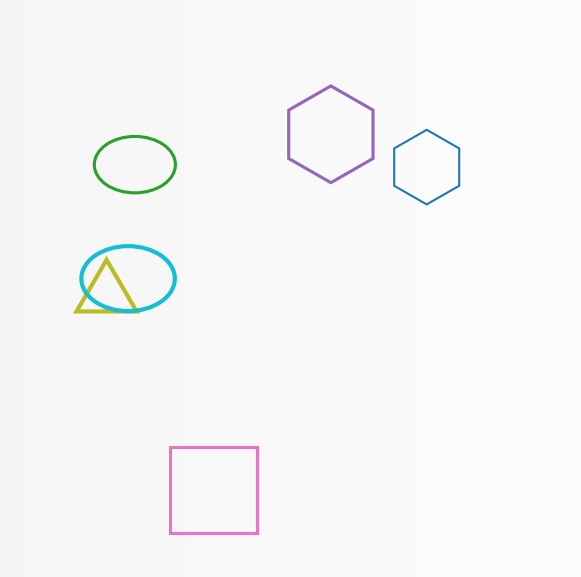[{"shape": "hexagon", "thickness": 1, "radius": 0.32, "center": [0.734, 0.71]}, {"shape": "oval", "thickness": 1.5, "radius": 0.35, "center": [0.232, 0.714]}, {"shape": "hexagon", "thickness": 1.5, "radius": 0.42, "center": [0.569, 0.767]}, {"shape": "square", "thickness": 1.5, "radius": 0.37, "center": [0.368, 0.15]}, {"shape": "triangle", "thickness": 2, "radius": 0.3, "center": [0.183, 0.49]}, {"shape": "oval", "thickness": 2, "radius": 0.4, "center": [0.22, 0.517]}]